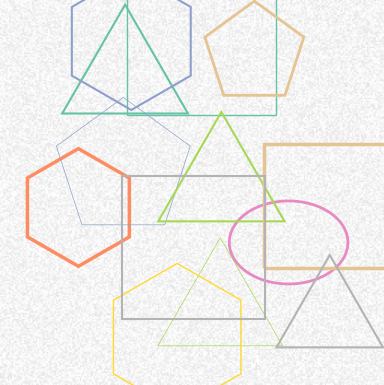[{"shape": "square", "thickness": 1, "radius": 0.97, "center": [0.523, 0.896]}, {"shape": "triangle", "thickness": 1.5, "radius": 0.94, "center": [0.325, 0.799]}, {"shape": "hexagon", "thickness": 2.5, "radius": 0.76, "center": [0.204, 0.461]}, {"shape": "hexagon", "thickness": 1.5, "radius": 0.89, "center": [0.341, 0.893]}, {"shape": "pentagon", "thickness": 0.5, "radius": 0.91, "center": [0.32, 0.564]}, {"shape": "oval", "thickness": 2, "radius": 0.77, "center": [0.75, 0.37]}, {"shape": "triangle", "thickness": 1.5, "radius": 0.95, "center": [0.575, 0.52]}, {"shape": "triangle", "thickness": 0.5, "radius": 0.94, "center": [0.572, 0.195]}, {"shape": "hexagon", "thickness": 1, "radius": 0.96, "center": [0.46, 0.125]}, {"shape": "pentagon", "thickness": 2, "radius": 0.68, "center": [0.661, 0.862]}, {"shape": "square", "thickness": 2.5, "radius": 0.8, "center": [0.845, 0.465]}, {"shape": "square", "thickness": 1.5, "radius": 0.93, "center": [0.503, 0.356]}, {"shape": "triangle", "thickness": 1.5, "radius": 0.8, "center": [0.856, 0.178]}]